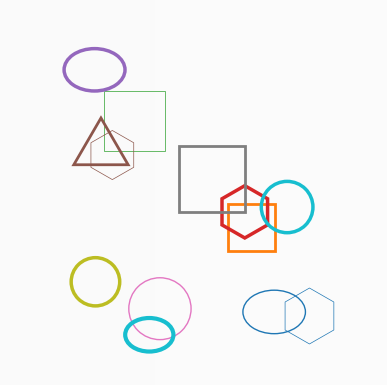[{"shape": "oval", "thickness": 1, "radius": 0.4, "center": [0.708, 0.19]}, {"shape": "hexagon", "thickness": 0.5, "radius": 0.36, "center": [0.799, 0.179]}, {"shape": "square", "thickness": 2, "radius": 0.3, "center": [0.649, 0.408]}, {"shape": "square", "thickness": 0.5, "radius": 0.39, "center": [0.347, 0.685]}, {"shape": "hexagon", "thickness": 2.5, "radius": 0.34, "center": [0.632, 0.45]}, {"shape": "oval", "thickness": 2.5, "radius": 0.39, "center": [0.244, 0.819]}, {"shape": "triangle", "thickness": 2, "radius": 0.4, "center": [0.261, 0.613]}, {"shape": "hexagon", "thickness": 0.5, "radius": 0.32, "center": [0.29, 0.597]}, {"shape": "circle", "thickness": 1, "radius": 0.4, "center": [0.413, 0.198]}, {"shape": "square", "thickness": 2, "radius": 0.42, "center": [0.547, 0.535]}, {"shape": "circle", "thickness": 2.5, "radius": 0.31, "center": [0.246, 0.268]}, {"shape": "circle", "thickness": 2.5, "radius": 0.33, "center": [0.741, 0.462]}, {"shape": "oval", "thickness": 3, "radius": 0.31, "center": [0.385, 0.13]}]